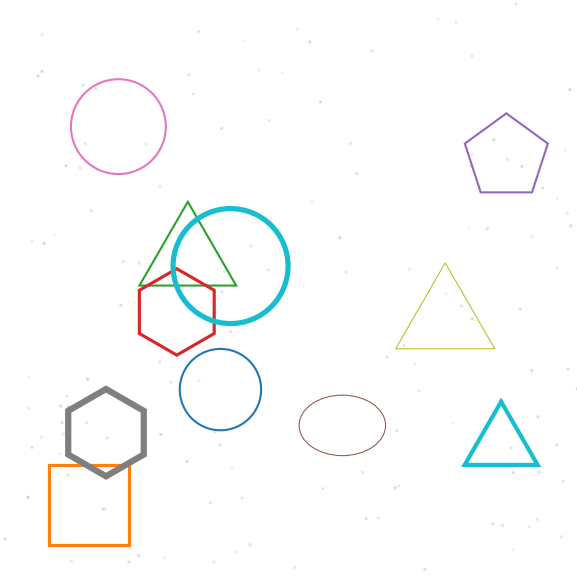[{"shape": "circle", "thickness": 1, "radius": 0.35, "center": [0.382, 0.325]}, {"shape": "square", "thickness": 1.5, "radius": 0.35, "center": [0.154, 0.125]}, {"shape": "triangle", "thickness": 1, "radius": 0.48, "center": [0.325, 0.553]}, {"shape": "hexagon", "thickness": 1.5, "radius": 0.37, "center": [0.306, 0.459]}, {"shape": "pentagon", "thickness": 1, "radius": 0.38, "center": [0.877, 0.727]}, {"shape": "oval", "thickness": 0.5, "radius": 0.37, "center": [0.593, 0.263]}, {"shape": "circle", "thickness": 1, "radius": 0.41, "center": [0.205, 0.78]}, {"shape": "hexagon", "thickness": 3, "radius": 0.38, "center": [0.184, 0.25]}, {"shape": "triangle", "thickness": 0.5, "radius": 0.5, "center": [0.771, 0.445]}, {"shape": "circle", "thickness": 2.5, "radius": 0.5, "center": [0.399, 0.538]}, {"shape": "triangle", "thickness": 2, "radius": 0.36, "center": [0.868, 0.231]}]